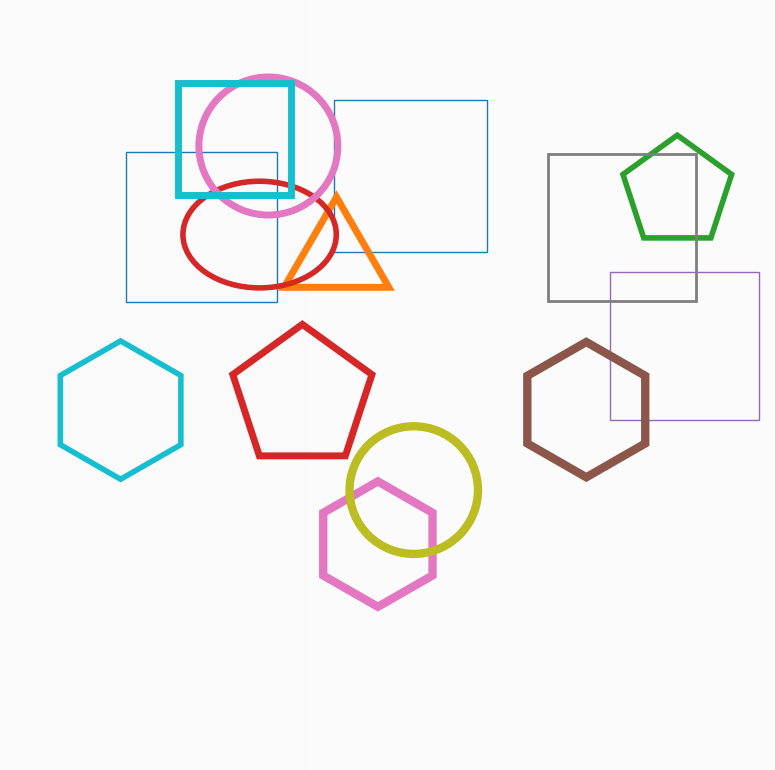[{"shape": "square", "thickness": 0.5, "radius": 0.49, "center": [0.529, 0.771]}, {"shape": "square", "thickness": 0.5, "radius": 0.49, "center": [0.26, 0.705]}, {"shape": "triangle", "thickness": 2.5, "radius": 0.39, "center": [0.434, 0.666]}, {"shape": "pentagon", "thickness": 2, "radius": 0.37, "center": [0.874, 0.751]}, {"shape": "oval", "thickness": 2, "radius": 0.49, "center": [0.335, 0.695]}, {"shape": "pentagon", "thickness": 2.5, "radius": 0.47, "center": [0.39, 0.484]}, {"shape": "square", "thickness": 0.5, "radius": 0.48, "center": [0.883, 0.551]}, {"shape": "hexagon", "thickness": 3, "radius": 0.44, "center": [0.756, 0.468]}, {"shape": "circle", "thickness": 2.5, "radius": 0.45, "center": [0.346, 0.81]}, {"shape": "hexagon", "thickness": 3, "radius": 0.41, "center": [0.488, 0.293]}, {"shape": "square", "thickness": 1, "radius": 0.48, "center": [0.803, 0.704]}, {"shape": "circle", "thickness": 3, "radius": 0.41, "center": [0.534, 0.364]}, {"shape": "square", "thickness": 2.5, "radius": 0.37, "center": [0.303, 0.819]}, {"shape": "hexagon", "thickness": 2, "radius": 0.45, "center": [0.156, 0.467]}]